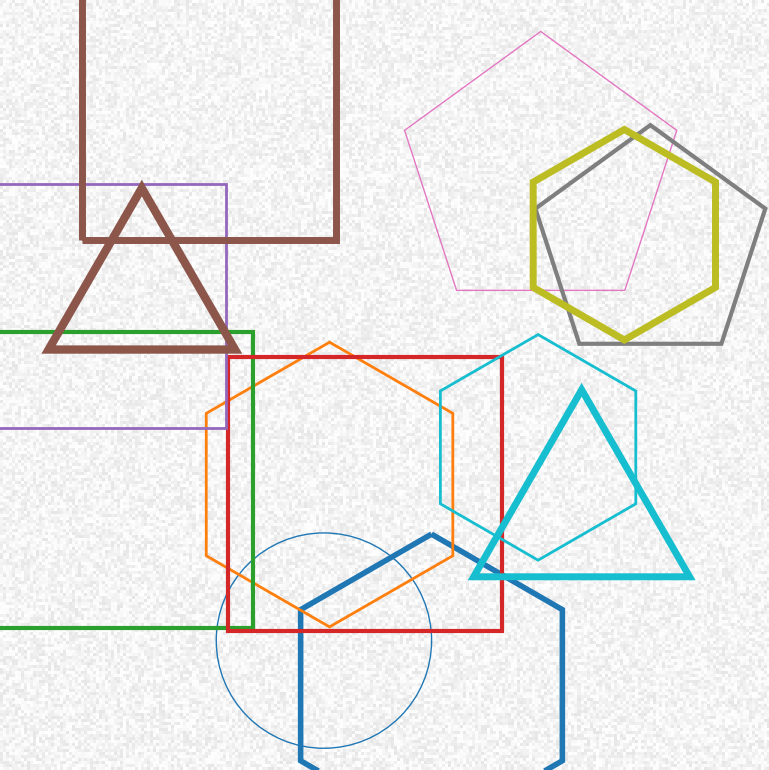[{"shape": "hexagon", "thickness": 2, "radius": 0.98, "center": [0.56, 0.11]}, {"shape": "circle", "thickness": 0.5, "radius": 0.7, "center": [0.421, 0.168]}, {"shape": "hexagon", "thickness": 1, "radius": 0.92, "center": [0.428, 0.371]}, {"shape": "square", "thickness": 1.5, "radius": 0.96, "center": [0.135, 0.377]}, {"shape": "square", "thickness": 1.5, "radius": 0.89, "center": [0.474, 0.358]}, {"shape": "square", "thickness": 1, "radius": 0.79, "center": [0.136, 0.603]}, {"shape": "triangle", "thickness": 3, "radius": 0.7, "center": [0.184, 0.616]}, {"shape": "square", "thickness": 2.5, "radius": 0.83, "center": [0.271, 0.853]}, {"shape": "pentagon", "thickness": 0.5, "radius": 0.93, "center": [0.702, 0.773]}, {"shape": "pentagon", "thickness": 1.5, "radius": 0.78, "center": [0.845, 0.681]}, {"shape": "hexagon", "thickness": 2.5, "radius": 0.68, "center": [0.811, 0.695]}, {"shape": "hexagon", "thickness": 1, "radius": 0.73, "center": [0.699, 0.419]}, {"shape": "triangle", "thickness": 2.5, "radius": 0.81, "center": [0.755, 0.332]}]